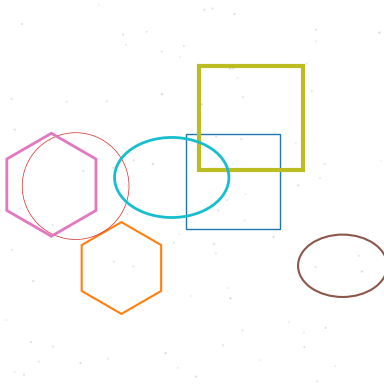[{"shape": "square", "thickness": 1, "radius": 0.61, "center": [0.605, 0.529]}, {"shape": "hexagon", "thickness": 1.5, "radius": 0.6, "center": [0.315, 0.304]}, {"shape": "circle", "thickness": 0.5, "radius": 0.69, "center": [0.196, 0.517]}, {"shape": "oval", "thickness": 1.5, "radius": 0.58, "center": [0.89, 0.31]}, {"shape": "hexagon", "thickness": 2, "radius": 0.67, "center": [0.133, 0.52]}, {"shape": "square", "thickness": 3, "radius": 0.67, "center": [0.653, 0.693]}, {"shape": "oval", "thickness": 2, "radius": 0.74, "center": [0.446, 0.539]}]